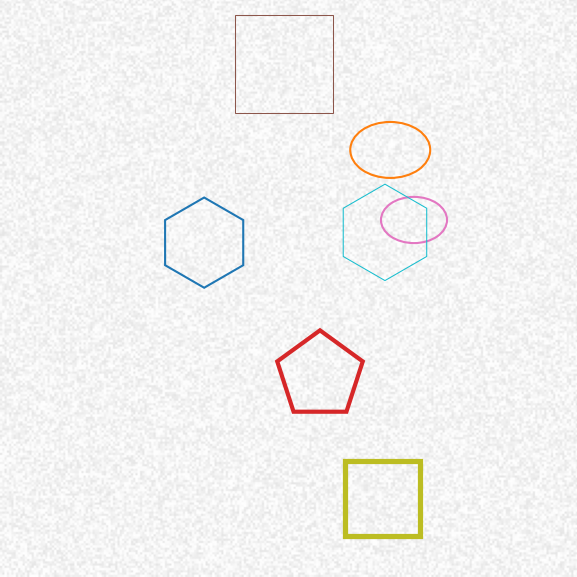[{"shape": "hexagon", "thickness": 1, "radius": 0.39, "center": [0.354, 0.579]}, {"shape": "oval", "thickness": 1, "radius": 0.35, "center": [0.676, 0.739]}, {"shape": "pentagon", "thickness": 2, "radius": 0.39, "center": [0.554, 0.349]}, {"shape": "square", "thickness": 0.5, "radius": 0.42, "center": [0.492, 0.888]}, {"shape": "oval", "thickness": 1, "radius": 0.29, "center": [0.717, 0.618]}, {"shape": "square", "thickness": 2.5, "radius": 0.32, "center": [0.663, 0.136]}, {"shape": "hexagon", "thickness": 0.5, "radius": 0.42, "center": [0.667, 0.597]}]